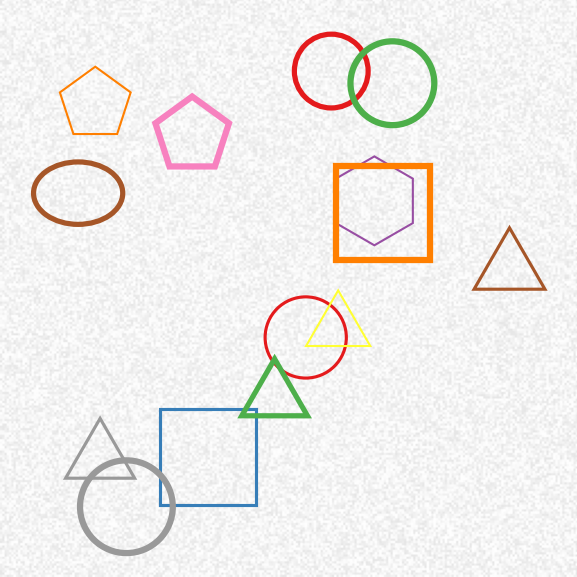[{"shape": "circle", "thickness": 1.5, "radius": 0.35, "center": [0.529, 0.415]}, {"shape": "circle", "thickness": 2.5, "radius": 0.32, "center": [0.574, 0.876]}, {"shape": "square", "thickness": 1.5, "radius": 0.41, "center": [0.36, 0.208]}, {"shape": "circle", "thickness": 3, "radius": 0.36, "center": [0.679, 0.855]}, {"shape": "triangle", "thickness": 2.5, "radius": 0.33, "center": [0.476, 0.312]}, {"shape": "hexagon", "thickness": 1, "radius": 0.38, "center": [0.648, 0.651]}, {"shape": "pentagon", "thickness": 1, "radius": 0.32, "center": [0.165, 0.819]}, {"shape": "square", "thickness": 3, "radius": 0.41, "center": [0.663, 0.63]}, {"shape": "triangle", "thickness": 1, "radius": 0.32, "center": [0.586, 0.432]}, {"shape": "oval", "thickness": 2.5, "radius": 0.39, "center": [0.135, 0.665]}, {"shape": "triangle", "thickness": 1.5, "radius": 0.35, "center": [0.882, 0.534]}, {"shape": "pentagon", "thickness": 3, "radius": 0.33, "center": [0.333, 0.765]}, {"shape": "triangle", "thickness": 1.5, "radius": 0.34, "center": [0.173, 0.206]}, {"shape": "circle", "thickness": 3, "radius": 0.4, "center": [0.219, 0.122]}]